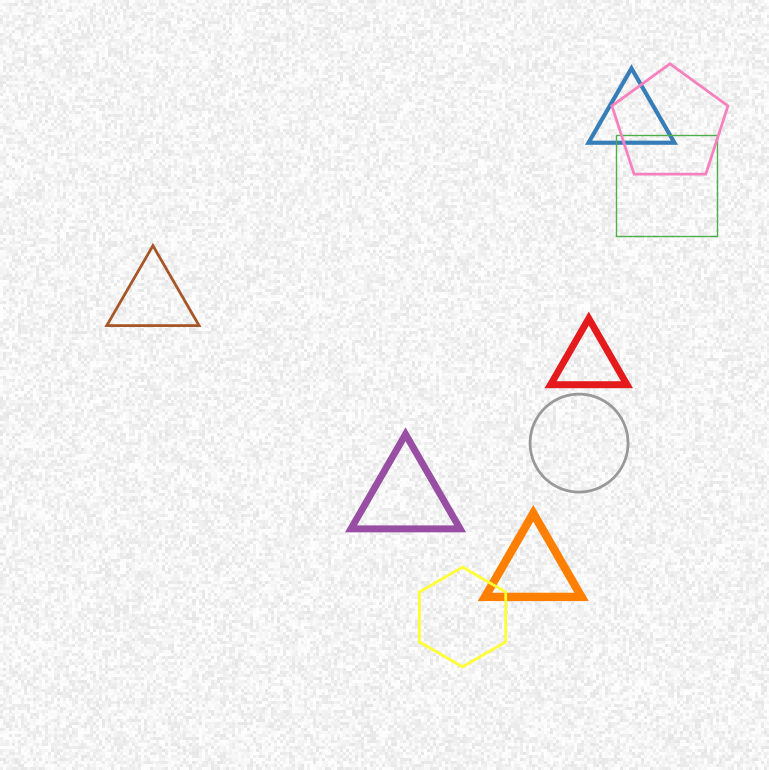[{"shape": "triangle", "thickness": 2.5, "radius": 0.29, "center": [0.765, 0.529]}, {"shape": "triangle", "thickness": 1.5, "radius": 0.32, "center": [0.82, 0.847]}, {"shape": "square", "thickness": 0.5, "radius": 0.33, "center": [0.865, 0.759]}, {"shape": "triangle", "thickness": 2.5, "radius": 0.41, "center": [0.527, 0.354]}, {"shape": "triangle", "thickness": 3, "radius": 0.36, "center": [0.693, 0.261]}, {"shape": "hexagon", "thickness": 1, "radius": 0.32, "center": [0.601, 0.199]}, {"shape": "triangle", "thickness": 1, "radius": 0.35, "center": [0.199, 0.612]}, {"shape": "pentagon", "thickness": 1, "radius": 0.4, "center": [0.87, 0.838]}, {"shape": "circle", "thickness": 1, "radius": 0.32, "center": [0.752, 0.425]}]